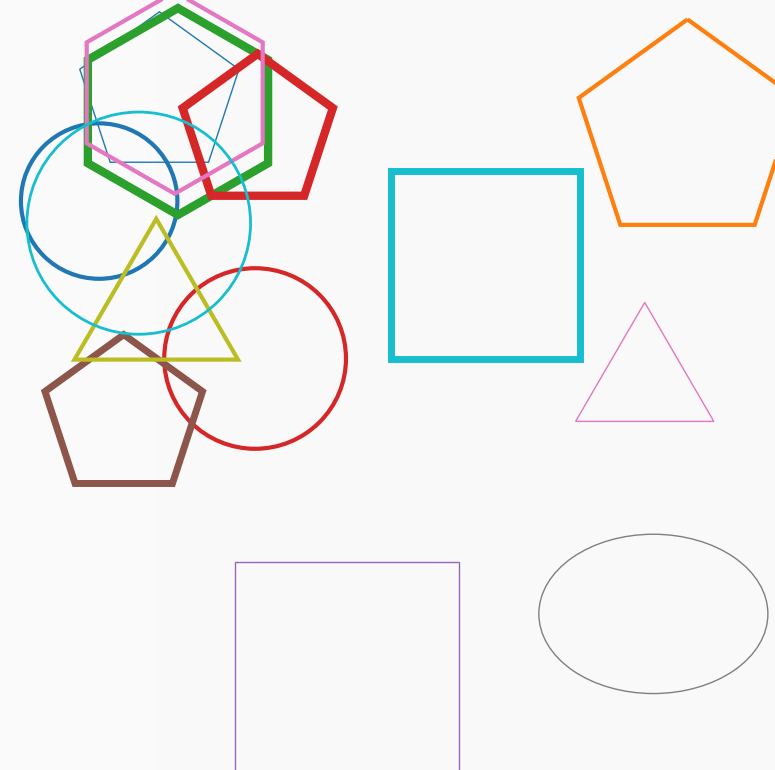[{"shape": "circle", "thickness": 1.5, "radius": 0.5, "center": [0.128, 0.739]}, {"shape": "pentagon", "thickness": 0.5, "radius": 0.54, "center": [0.206, 0.877]}, {"shape": "pentagon", "thickness": 1.5, "radius": 0.74, "center": [0.887, 0.827]}, {"shape": "hexagon", "thickness": 3, "radius": 0.67, "center": [0.23, 0.855]}, {"shape": "circle", "thickness": 1.5, "radius": 0.59, "center": [0.329, 0.534]}, {"shape": "pentagon", "thickness": 3, "radius": 0.51, "center": [0.333, 0.828]}, {"shape": "square", "thickness": 0.5, "radius": 0.72, "center": [0.447, 0.126]}, {"shape": "pentagon", "thickness": 2.5, "radius": 0.53, "center": [0.16, 0.459]}, {"shape": "triangle", "thickness": 0.5, "radius": 0.51, "center": [0.832, 0.504]}, {"shape": "hexagon", "thickness": 1.5, "radius": 0.66, "center": [0.225, 0.879]}, {"shape": "oval", "thickness": 0.5, "radius": 0.74, "center": [0.843, 0.203]}, {"shape": "triangle", "thickness": 1.5, "radius": 0.61, "center": [0.202, 0.594]}, {"shape": "circle", "thickness": 1, "radius": 0.72, "center": [0.179, 0.71]}, {"shape": "square", "thickness": 2.5, "radius": 0.61, "center": [0.626, 0.656]}]